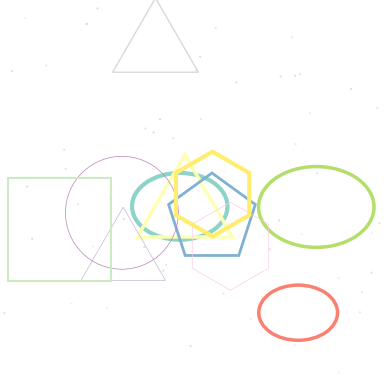[{"shape": "oval", "thickness": 3, "radius": 0.62, "center": [0.467, 0.464]}, {"shape": "triangle", "thickness": 2.5, "radius": 0.71, "center": [0.48, 0.456]}, {"shape": "triangle", "thickness": 0.5, "radius": 0.63, "center": [0.32, 0.335]}, {"shape": "oval", "thickness": 2.5, "radius": 0.51, "center": [0.774, 0.188]}, {"shape": "pentagon", "thickness": 2, "radius": 0.59, "center": [0.551, 0.432]}, {"shape": "oval", "thickness": 2.5, "radius": 0.75, "center": [0.822, 0.462]}, {"shape": "hexagon", "thickness": 0.5, "radius": 0.57, "center": [0.598, 0.36]}, {"shape": "triangle", "thickness": 1, "radius": 0.64, "center": [0.404, 0.877]}, {"shape": "circle", "thickness": 0.5, "radius": 0.73, "center": [0.317, 0.447]}, {"shape": "square", "thickness": 1.5, "radius": 0.67, "center": [0.155, 0.403]}, {"shape": "hexagon", "thickness": 3, "radius": 0.55, "center": [0.552, 0.496]}]